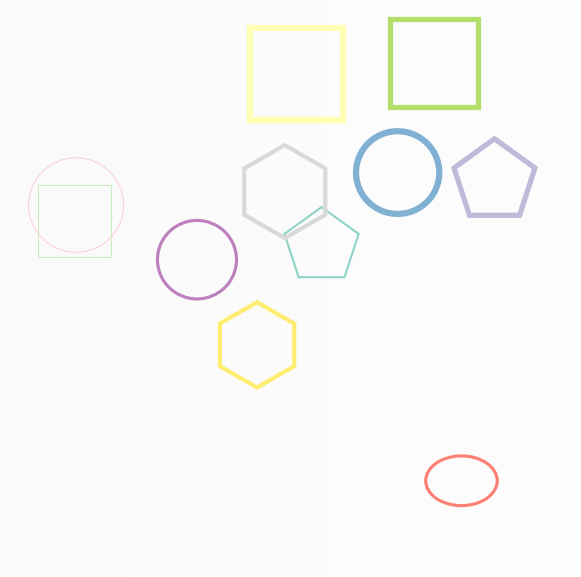[{"shape": "pentagon", "thickness": 1, "radius": 0.34, "center": [0.553, 0.573]}, {"shape": "square", "thickness": 3, "radius": 0.4, "center": [0.51, 0.87]}, {"shape": "pentagon", "thickness": 2.5, "radius": 0.37, "center": [0.851, 0.686]}, {"shape": "oval", "thickness": 1.5, "radius": 0.31, "center": [0.794, 0.167]}, {"shape": "circle", "thickness": 3, "radius": 0.36, "center": [0.684, 0.7]}, {"shape": "square", "thickness": 2.5, "radius": 0.38, "center": [0.747, 0.889]}, {"shape": "circle", "thickness": 0.5, "radius": 0.41, "center": [0.131, 0.644]}, {"shape": "hexagon", "thickness": 2, "radius": 0.4, "center": [0.49, 0.667]}, {"shape": "circle", "thickness": 1.5, "radius": 0.34, "center": [0.339, 0.549]}, {"shape": "square", "thickness": 0.5, "radius": 0.32, "center": [0.128, 0.616]}, {"shape": "hexagon", "thickness": 2, "radius": 0.37, "center": [0.442, 0.402]}]